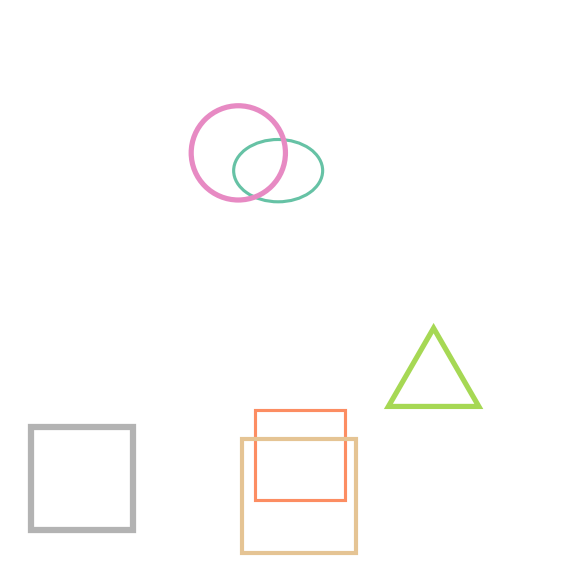[{"shape": "oval", "thickness": 1.5, "radius": 0.39, "center": [0.482, 0.704]}, {"shape": "square", "thickness": 1.5, "radius": 0.39, "center": [0.519, 0.211]}, {"shape": "circle", "thickness": 2.5, "radius": 0.41, "center": [0.413, 0.734]}, {"shape": "triangle", "thickness": 2.5, "radius": 0.45, "center": [0.751, 0.341]}, {"shape": "square", "thickness": 2, "radius": 0.49, "center": [0.518, 0.14]}, {"shape": "square", "thickness": 3, "radius": 0.44, "center": [0.142, 0.171]}]